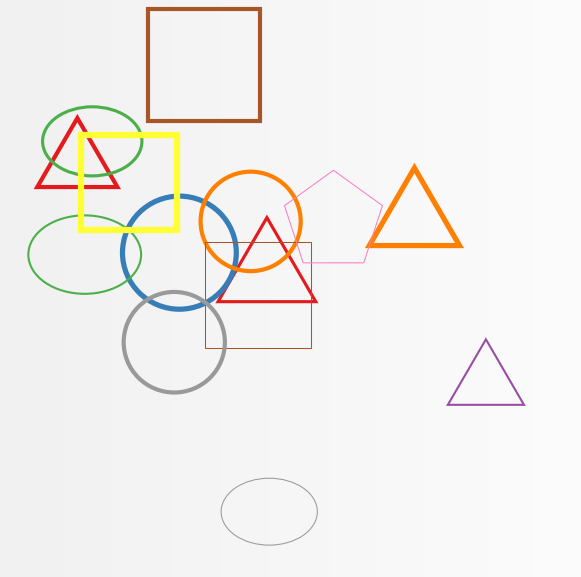[{"shape": "triangle", "thickness": 2, "radius": 0.4, "center": [0.133, 0.715]}, {"shape": "triangle", "thickness": 1.5, "radius": 0.49, "center": [0.459, 0.525]}, {"shape": "circle", "thickness": 2.5, "radius": 0.49, "center": [0.309, 0.562]}, {"shape": "oval", "thickness": 1, "radius": 0.49, "center": [0.146, 0.558]}, {"shape": "oval", "thickness": 1.5, "radius": 0.43, "center": [0.159, 0.754]}, {"shape": "triangle", "thickness": 1, "radius": 0.38, "center": [0.836, 0.336]}, {"shape": "triangle", "thickness": 2.5, "radius": 0.45, "center": [0.713, 0.619]}, {"shape": "circle", "thickness": 2, "radius": 0.43, "center": [0.431, 0.616]}, {"shape": "square", "thickness": 3, "radius": 0.41, "center": [0.222, 0.683]}, {"shape": "square", "thickness": 2, "radius": 0.48, "center": [0.351, 0.886]}, {"shape": "square", "thickness": 0.5, "radius": 0.46, "center": [0.444, 0.488]}, {"shape": "pentagon", "thickness": 0.5, "radius": 0.44, "center": [0.574, 0.616]}, {"shape": "circle", "thickness": 2, "radius": 0.44, "center": [0.3, 0.407]}, {"shape": "oval", "thickness": 0.5, "radius": 0.41, "center": [0.463, 0.113]}]